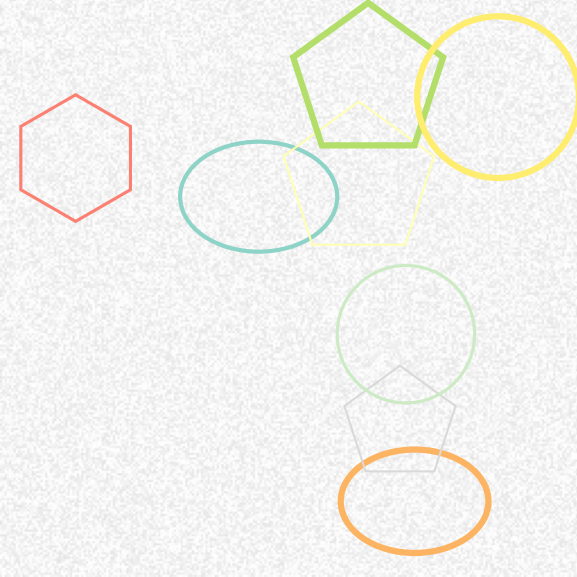[{"shape": "oval", "thickness": 2, "radius": 0.68, "center": [0.448, 0.659]}, {"shape": "pentagon", "thickness": 1, "radius": 0.69, "center": [0.621, 0.686]}, {"shape": "hexagon", "thickness": 1.5, "radius": 0.55, "center": [0.131, 0.725]}, {"shape": "oval", "thickness": 3, "radius": 0.64, "center": [0.718, 0.131]}, {"shape": "pentagon", "thickness": 3, "radius": 0.68, "center": [0.637, 0.858]}, {"shape": "pentagon", "thickness": 1, "radius": 0.51, "center": [0.693, 0.265]}, {"shape": "circle", "thickness": 1.5, "radius": 0.6, "center": [0.703, 0.42]}, {"shape": "circle", "thickness": 3, "radius": 0.7, "center": [0.862, 0.831]}]